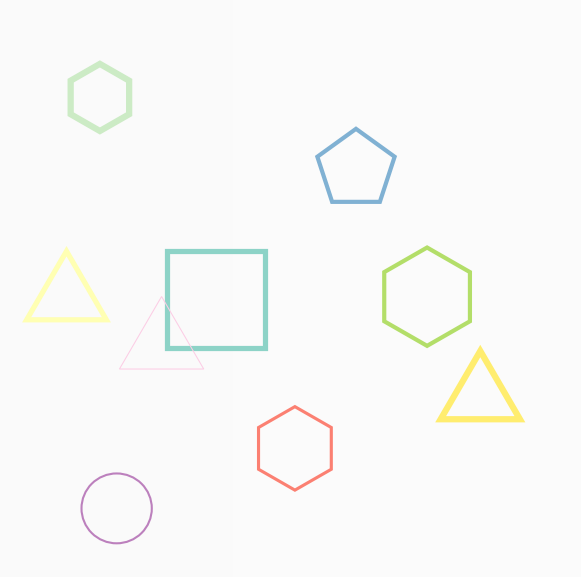[{"shape": "square", "thickness": 2.5, "radius": 0.42, "center": [0.372, 0.48]}, {"shape": "triangle", "thickness": 2.5, "radius": 0.4, "center": [0.114, 0.485]}, {"shape": "hexagon", "thickness": 1.5, "radius": 0.36, "center": [0.507, 0.223]}, {"shape": "pentagon", "thickness": 2, "radius": 0.35, "center": [0.612, 0.706]}, {"shape": "hexagon", "thickness": 2, "radius": 0.43, "center": [0.735, 0.485]}, {"shape": "triangle", "thickness": 0.5, "radius": 0.42, "center": [0.278, 0.402]}, {"shape": "circle", "thickness": 1, "radius": 0.3, "center": [0.201, 0.119]}, {"shape": "hexagon", "thickness": 3, "radius": 0.29, "center": [0.172, 0.83]}, {"shape": "triangle", "thickness": 3, "radius": 0.39, "center": [0.826, 0.313]}]